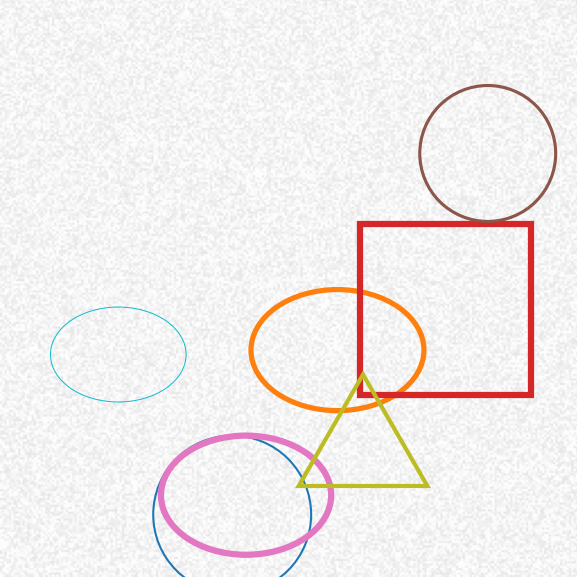[{"shape": "circle", "thickness": 1, "radius": 0.68, "center": [0.402, 0.108]}, {"shape": "oval", "thickness": 2.5, "radius": 0.75, "center": [0.584, 0.393]}, {"shape": "square", "thickness": 3, "radius": 0.74, "center": [0.772, 0.463]}, {"shape": "circle", "thickness": 1.5, "radius": 0.59, "center": [0.845, 0.733]}, {"shape": "oval", "thickness": 3, "radius": 0.74, "center": [0.426, 0.142]}, {"shape": "triangle", "thickness": 2, "radius": 0.64, "center": [0.629, 0.222]}, {"shape": "oval", "thickness": 0.5, "radius": 0.59, "center": [0.205, 0.385]}]